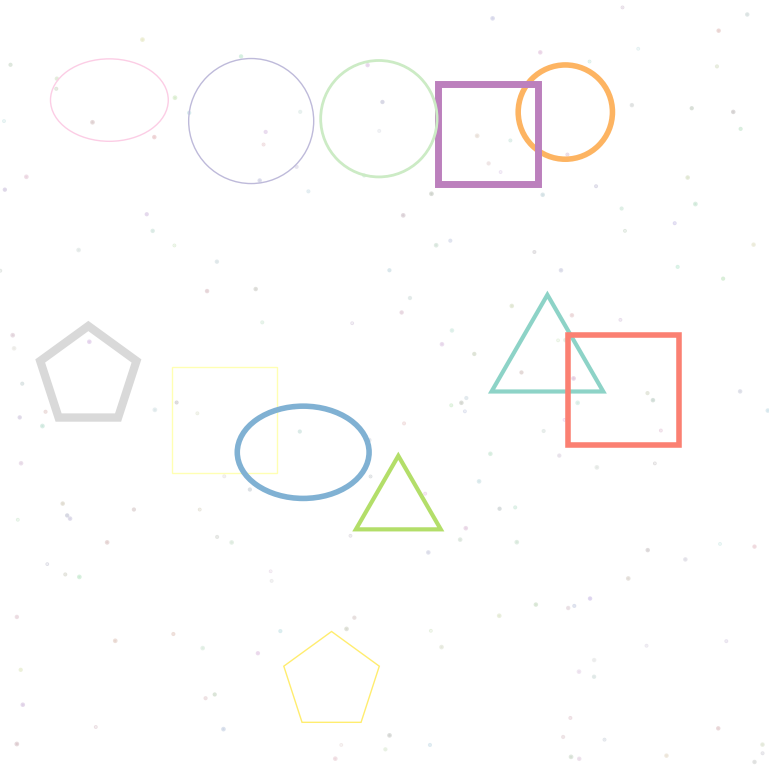[{"shape": "triangle", "thickness": 1.5, "radius": 0.42, "center": [0.711, 0.533]}, {"shape": "square", "thickness": 0.5, "radius": 0.34, "center": [0.292, 0.454]}, {"shape": "circle", "thickness": 0.5, "radius": 0.41, "center": [0.326, 0.843]}, {"shape": "square", "thickness": 2, "radius": 0.36, "center": [0.81, 0.494]}, {"shape": "oval", "thickness": 2, "radius": 0.43, "center": [0.394, 0.413]}, {"shape": "circle", "thickness": 2, "radius": 0.31, "center": [0.734, 0.854]}, {"shape": "triangle", "thickness": 1.5, "radius": 0.32, "center": [0.517, 0.344]}, {"shape": "oval", "thickness": 0.5, "radius": 0.38, "center": [0.142, 0.87]}, {"shape": "pentagon", "thickness": 3, "radius": 0.33, "center": [0.115, 0.511]}, {"shape": "square", "thickness": 2.5, "radius": 0.32, "center": [0.634, 0.826]}, {"shape": "circle", "thickness": 1, "radius": 0.38, "center": [0.492, 0.846]}, {"shape": "pentagon", "thickness": 0.5, "radius": 0.33, "center": [0.431, 0.115]}]